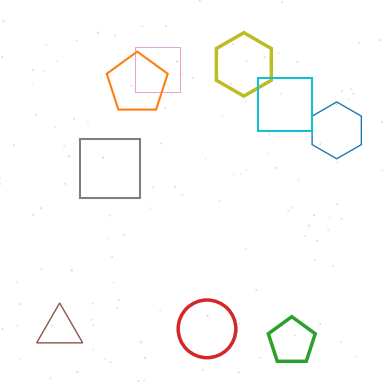[{"shape": "hexagon", "thickness": 1, "radius": 0.37, "center": [0.875, 0.661]}, {"shape": "pentagon", "thickness": 1.5, "radius": 0.42, "center": [0.356, 0.783]}, {"shape": "pentagon", "thickness": 2.5, "radius": 0.32, "center": [0.758, 0.113]}, {"shape": "circle", "thickness": 2.5, "radius": 0.37, "center": [0.538, 0.146]}, {"shape": "triangle", "thickness": 1, "radius": 0.35, "center": [0.155, 0.144]}, {"shape": "square", "thickness": 0.5, "radius": 0.29, "center": [0.408, 0.821]}, {"shape": "square", "thickness": 1.5, "radius": 0.39, "center": [0.286, 0.562]}, {"shape": "hexagon", "thickness": 2.5, "radius": 0.41, "center": [0.633, 0.833]}, {"shape": "square", "thickness": 1.5, "radius": 0.35, "center": [0.74, 0.728]}]